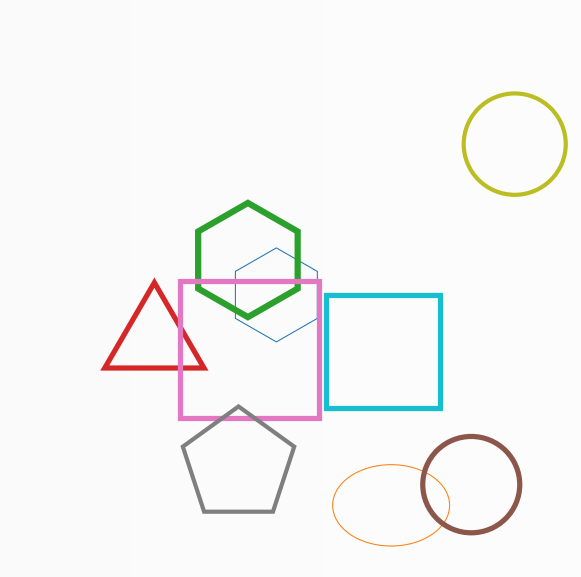[{"shape": "hexagon", "thickness": 0.5, "radius": 0.41, "center": [0.475, 0.488]}, {"shape": "oval", "thickness": 0.5, "radius": 0.5, "center": [0.673, 0.124]}, {"shape": "hexagon", "thickness": 3, "radius": 0.49, "center": [0.427, 0.549]}, {"shape": "triangle", "thickness": 2.5, "radius": 0.49, "center": [0.266, 0.411]}, {"shape": "circle", "thickness": 2.5, "radius": 0.42, "center": [0.811, 0.16]}, {"shape": "square", "thickness": 2.5, "radius": 0.6, "center": [0.429, 0.394]}, {"shape": "pentagon", "thickness": 2, "radius": 0.5, "center": [0.41, 0.195]}, {"shape": "circle", "thickness": 2, "radius": 0.44, "center": [0.886, 0.75]}, {"shape": "square", "thickness": 2.5, "radius": 0.49, "center": [0.659, 0.39]}]